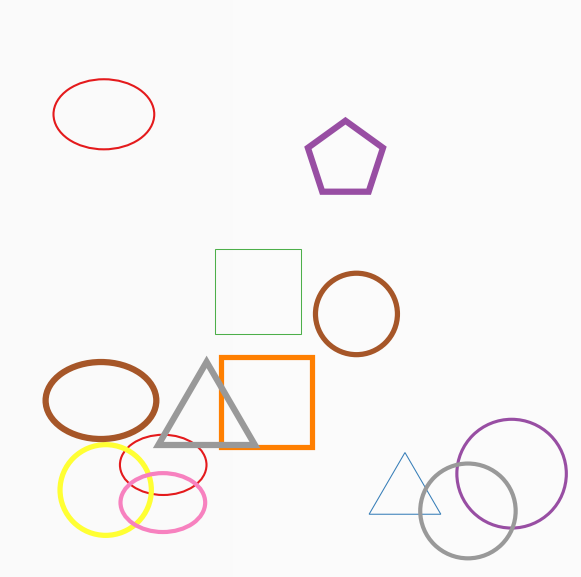[{"shape": "oval", "thickness": 1, "radius": 0.43, "center": [0.179, 0.801]}, {"shape": "oval", "thickness": 1, "radius": 0.37, "center": [0.281, 0.194]}, {"shape": "triangle", "thickness": 0.5, "radius": 0.36, "center": [0.697, 0.144]}, {"shape": "square", "thickness": 0.5, "radius": 0.37, "center": [0.444, 0.495]}, {"shape": "circle", "thickness": 1.5, "radius": 0.47, "center": [0.88, 0.179]}, {"shape": "pentagon", "thickness": 3, "radius": 0.34, "center": [0.594, 0.722]}, {"shape": "square", "thickness": 2.5, "radius": 0.39, "center": [0.458, 0.303]}, {"shape": "circle", "thickness": 2.5, "radius": 0.39, "center": [0.182, 0.151]}, {"shape": "oval", "thickness": 3, "radius": 0.48, "center": [0.174, 0.306]}, {"shape": "circle", "thickness": 2.5, "radius": 0.35, "center": [0.613, 0.456]}, {"shape": "oval", "thickness": 2, "radius": 0.36, "center": [0.28, 0.129]}, {"shape": "triangle", "thickness": 3, "radius": 0.48, "center": [0.355, 0.277]}, {"shape": "circle", "thickness": 2, "radius": 0.41, "center": [0.805, 0.114]}]